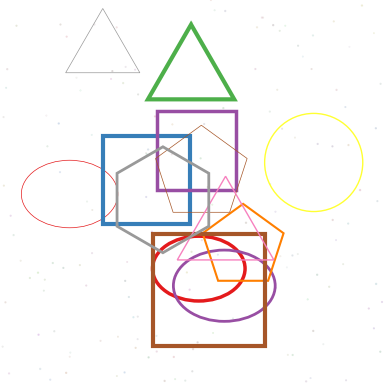[{"shape": "oval", "thickness": 0.5, "radius": 0.63, "center": [0.181, 0.496]}, {"shape": "oval", "thickness": 2.5, "radius": 0.6, "center": [0.516, 0.302]}, {"shape": "square", "thickness": 3, "radius": 0.57, "center": [0.38, 0.533]}, {"shape": "triangle", "thickness": 3, "radius": 0.65, "center": [0.496, 0.807]}, {"shape": "square", "thickness": 2.5, "radius": 0.51, "center": [0.51, 0.609]}, {"shape": "oval", "thickness": 2, "radius": 0.66, "center": [0.583, 0.258]}, {"shape": "pentagon", "thickness": 1.5, "radius": 0.55, "center": [0.631, 0.36]}, {"shape": "circle", "thickness": 1, "radius": 0.64, "center": [0.815, 0.578]}, {"shape": "pentagon", "thickness": 0.5, "radius": 0.62, "center": [0.523, 0.55]}, {"shape": "square", "thickness": 3, "radius": 0.73, "center": [0.542, 0.247]}, {"shape": "triangle", "thickness": 1, "radius": 0.72, "center": [0.586, 0.397]}, {"shape": "hexagon", "thickness": 2, "radius": 0.69, "center": [0.423, 0.481]}, {"shape": "triangle", "thickness": 0.5, "radius": 0.56, "center": [0.267, 0.867]}]